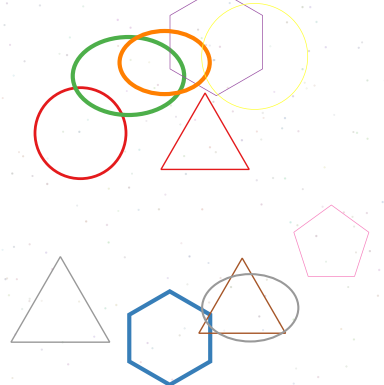[{"shape": "triangle", "thickness": 1, "radius": 0.66, "center": [0.533, 0.626]}, {"shape": "circle", "thickness": 2, "radius": 0.59, "center": [0.209, 0.654]}, {"shape": "hexagon", "thickness": 3, "radius": 0.61, "center": [0.441, 0.122]}, {"shape": "oval", "thickness": 3, "radius": 0.72, "center": [0.334, 0.803]}, {"shape": "hexagon", "thickness": 0.5, "radius": 0.69, "center": [0.562, 0.89]}, {"shape": "oval", "thickness": 3, "radius": 0.59, "center": [0.428, 0.838]}, {"shape": "circle", "thickness": 0.5, "radius": 0.69, "center": [0.662, 0.853]}, {"shape": "triangle", "thickness": 1, "radius": 0.65, "center": [0.629, 0.199]}, {"shape": "pentagon", "thickness": 0.5, "radius": 0.51, "center": [0.861, 0.365]}, {"shape": "triangle", "thickness": 1, "radius": 0.74, "center": [0.157, 0.185]}, {"shape": "oval", "thickness": 1.5, "radius": 0.62, "center": [0.65, 0.201]}]